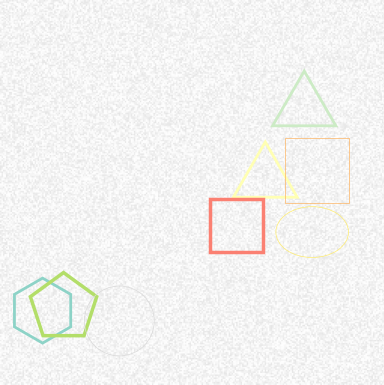[{"shape": "hexagon", "thickness": 2, "radius": 0.42, "center": [0.111, 0.193]}, {"shape": "triangle", "thickness": 2, "radius": 0.48, "center": [0.689, 0.536]}, {"shape": "square", "thickness": 2.5, "radius": 0.34, "center": [0.613, 0.414]}, {"shape": "square", "thickness": 0.5, "radius": 0.42, "center": [0.824, 0.558]}, {"shape": "pentagon", "thickness": 2.5, "radius": 0.45, "center": [0.165, 0.201]}, {"shape": "circle", "thickness": 0.5, "radius": 0.45, "center": [0.31, 0.166]}, {"shape": "triangle", "thickness": 2, "radius": 0.47, "center": [0.79, 0.721]}, {"shape": "oval", "thickness": 0.5, "radius": 0.47, "center": [0.811, 0.397]}]